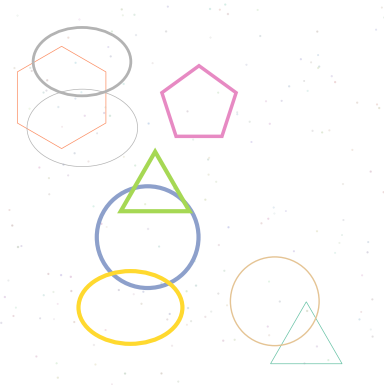[{"shape": "triangle", "thickness": 0.5, "radius": 0.54, "center": [0.796, 0.109]}, {"shape": "hexagon", "thickness": 0.5, "radius": 0.66, "center": [0.16, 0.747]}, {"shape": "circle", "thickness": 3, "radius": 0.66, "center": [0.384, 0.384]}, {"shape": "pentagon", "thickness": 2.5, "radius": 0.51, "center": [0.517, 0.728]}, {"shape": "triangle", "thickness": 3, "radius": 0.52, "center": [0.403, 0.503]}, {"shape": "oval", "thickness": 3, "radius": 0.67, "center": [0.339, 0.201]}, {"shape": "circle", "thickness": 1, "radius": 0.58, "center": [0.714, 0.217]}, {"shape": "oval", "thickness": 2, "radius": 0.63, "center": [0.213, 0.84]}, {"shape": "oval", "thickness": 0.5, "radius": 0.72, "center": [0.214, 0.668]}]